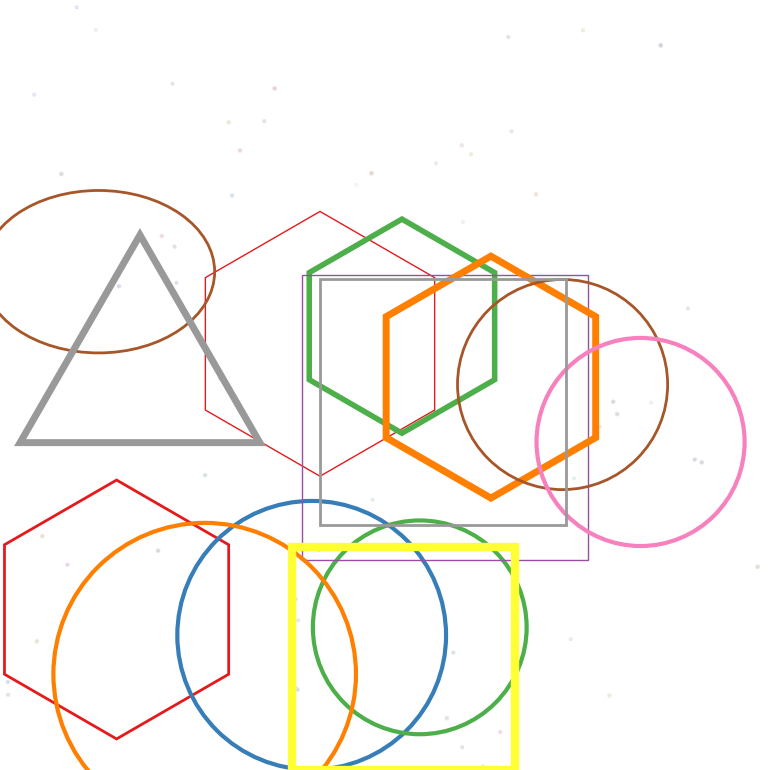[{"shape": "hexagon", "thickness": 1, "radius": 0.84, "center": [0.151, 0.208]}, {"shape": "hexagon", "thickness": 0.5, "radius": 0.86, "center": [0.416, 0.553]}, {"shape": "circle", "thickness": 1.5, "radius": 0.87, "center": [0.405, 0.175]}, {"shape": "hexagon", "thickness": 2, "radius": 0.7, "center": [0.522, 0.576]}, {"shape": "circle", "thickness": 1.5, "radius": 0.69, "center": [0.545, 0.185]}, {"shape": "square", "thickness": 0.5, "radius": 0.93, "center": [0.578, 0.458]}, {"shape": "hexagon", "thickness": 2.5, "radius": 0.79, "center": [0.638, 0.51]}, {"shape": "circle", "thickness": 1.5, "radius": 0.98, "center": [0.266, 0.124]}, {"shape": "square", "thickness": 3, "radius": 0.73, "center": [0.524, 0.145]}, {"shape": "oval", "thickness": 1, "radius": 0.75, "center": [0.128, 0.647]}, {"shape": "circle", "thickness": 1, "radius": 0.68, "center": [0.731, 0.501]}, {"shape": "circle", "thickness": 1.5, "radius": 0.68, "center": [0.832, 0.426]}, {"shape": "triangle", "thickness": 2.5, "radius": 0.9, "center": [0.182, 0.515]}, {"shape": "square", "thickness": 1, "radius": 0.8, "center": [0.575, 0.478]}]